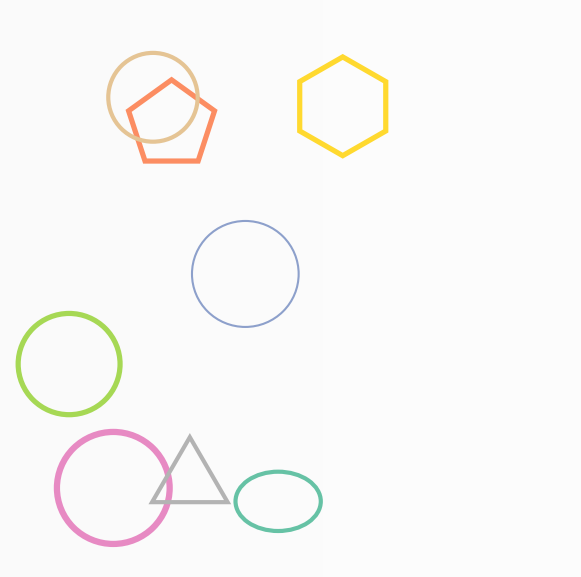[{"shape": "oval", "thickness": 2, "radius": 0.37, "center": [0.479, 0.131]}, {"shape": "pentagon", "thickness": 2.5, "radius": 0.39, "center": [0.295, 0.783]}, {"shape": "circle", "thickness": 1, "radius": 0.46, "center": [0.422, 0.525]}, {"shape": "circle", "thickness": 3, "radius": 0.48, "center": [0.195, 0.154]}, {"shape": "circle", "thickness": 2.5, "radius": 0.44, "center": [0.119, 0.369]}, {"shape": "hexagon", "thickness": 2.5, "radius": 0.43, "center": [0.59, 0.815]}, {"shape": "circle", "thickness": 2, "radius": 0.38, "center": [0.263, 0.831]}, {"shape": "triangle", "thickness": 2, "radius": 0.38, "center": [0.327, 0.167]}]